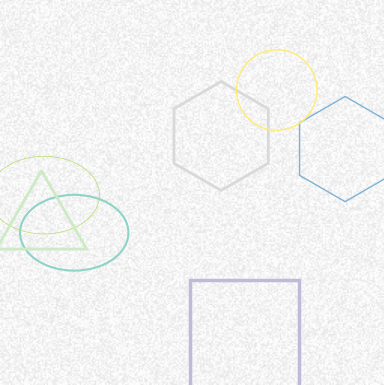[{"shape": "oval", "thickness": 1.5, "radius": 0.7, "center": [0.193, 0.396]}, {"shape": "square", "thickness": 2.5, "radius": 0.71, "center": [0.635, 0.13]}, {"shape": "hexagon", "thickness": 1, "radius": 0.68, "center": [0.896, 0.613]}, {"shape": "oval", "thickness": 0.5, "radius": 0.72, "center": [0.115, 0.493]}, {"shape": "hexagon", "thickness": 2, "radius": 0.71, "center": [0.574, 0.647]}, {"shape": "triangle", "thickness": 2, "radius": 0.68, "center": [0.108, 0.421]}, {"shape": "circle", "thickness": 1, "radius": 0.52, "center": [0.719, 0.766]}]